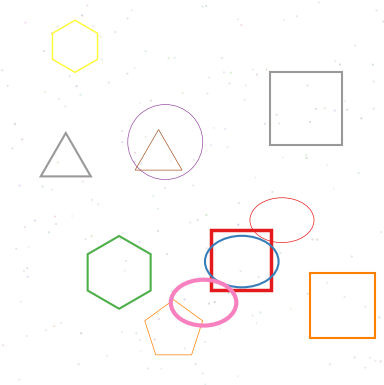[{"shape": "square", "thickness": 2.5, "radius": 0.39, "center": [0.627, 0.325]}, {"shape": "oval", "thickness": 0.5, "radius": 0.42, "center": [0.732, 0.428]}, {"shape": "oval", "thickness": 1.5, "radius": 0.48, "center": [0.628, 0.321]}, {"shape": "hexagon", "thickness": 1.5, "radius": 0.47, "center": [0.309, 0.293]}, {"shape": "circle", "thickness": 0.5, "radius": 0.49, "center": [0.429, 0.631]}, {"shape": "square", "thickness": 1.5, "radius": 0.42, "center": [0.889, 0.206]}, {"shape": "pentagon", "thickness": 0.5, "radius": 0.4, "center": [0.451, 0.142]}, {"shape": "hexagon", "thickness": 1, "radius": 0.34, "center": [0.195, 0.88]}, {"shape": "triangle", "thickness": 0.5, "radius": 0.35, "center": [0.412, 0.593]}, {"shape": "oval", "thickness": 3, "radius": 0.43, "center": [0.529, 0.214]}, {"shape": "square", "thickness": 1.5, "radius": 0.47, "center": [0.795, 0.718]}, {"shape": "triangle", "thickness": 1.5, "radius": 0.38, "center": [0.171, 0.579]}]